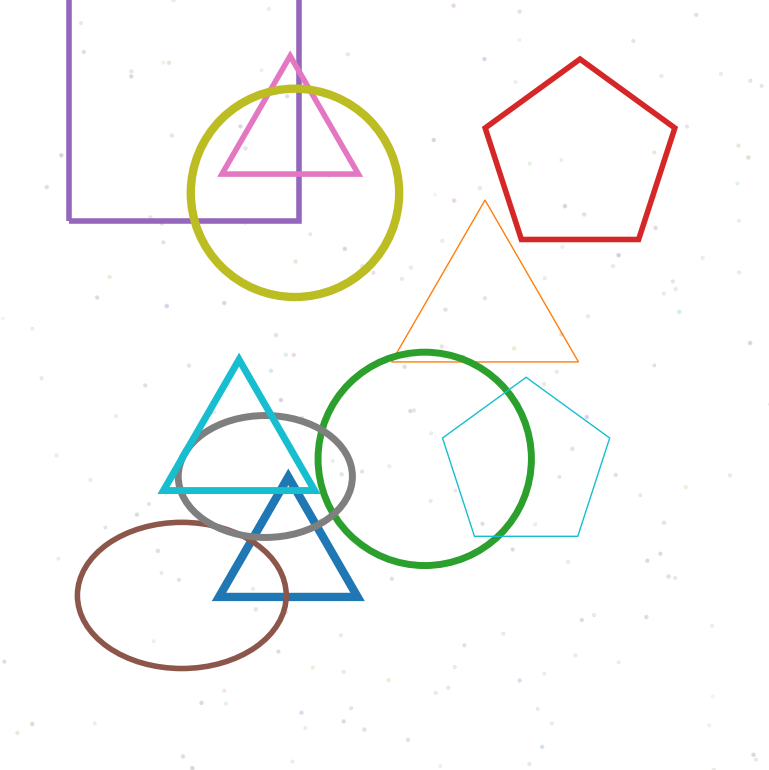[{"shape": "triangle", "thickness": 3, "radius": 0.52, "center": [0.374, 0.277]}, {"shape": "triangle", "thickness": 0.5, "radius": 0.7, "center": [0.63, 0.6]}, {"shape": "circle", "thickness": 2.5, "radius": 0.69, "center": [0.552, 0.404]}, {"shape": "pentagon", "thickness": 2, "radius": 0.65, "center": [0.753, 0.794]}, {"shape": "square", "thickness": 2, "radius": 0.75, "center": [0.238, 0.863]}, {"shape": "oval", "thickness": 2, "radius": 0.68, "center": [0.236, 0.227]}, {"shape": "triangle", "thickness": 2, "radius": 0.51, "center": [0.377, 0.825]}, {"shape": "oval", "thickness": 2.5, "radius": 0.57, "center": [0.345, 0.381]}, {"shape": "circle", "thickness": 3, "radius": 0.68, "center": [0.383, 0.75]}, {"shape": "pentagon", "thickness": 0.5, "radius": 0.57, "center": [0.683, 0.396]}, {"shape": "triangle", "thickness": 2.5, "radius": 0.57, "center": [0.31, 0.42]}]